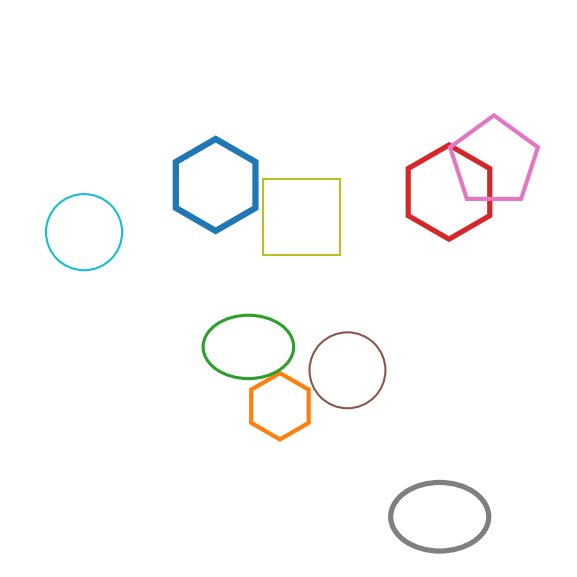[{"shape": "hexagon", "thickness": 3, "radius": 0.4, "center": [0.373, 0.679]}, {"shape": "hexagon", "thickness": 2, "radius": 0.29, "center": [0.485, 0.296]}, {"shape": "oval", "thickness": 1.5, "radius": 0.39, "center": [0.43, 0.398]}, {"shape": "hexagon", "thickness": 2.5, "radius": 0.41, "center": [0.777, 0.667]}, {"shape": "circle", "thickness": 1, "radius": 0.33, "center": [0.602, 0.358]}, {"shape": "pentagon", "thickness": 2, "radius": 0.4, "center": [0.855, 0.719]}, {"shape": "oval", "thickness": 2.5, "radius": 0.42, "center": [0.761, 0.104]}, {"shape": "square", "thickness": 1, "radius": 0.33, "center": [0.522, 0.624]}, {"shape": "circle", "thickness": 1, "radius": 0.33, "center": [0.146, 0.597]}]